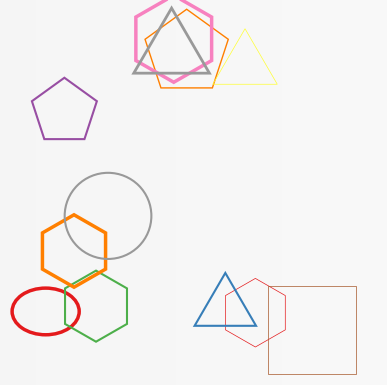[{"shape": "hexagon", "thickness": 0.5, "radius": 0.45, "center": [0.659, 0.188]}, {"shape": "oval", "thickness": 2.5, "radius": 0.43, "center": [0.118, 0.191]}, {"shape": "triangle", "thickness": 1.5, "radius": 0.46, "center": [0.581, 0.2]}, {"shape": "hexagon", "thickness": 1.5, "radius": 0.46, "center": [0.248, 0.205]}, {"shape": "pentagon", "thickness": 1.5, "radius": 0.44, "center": [0.166, 0.71]}, {"shape": "hexagon", "thickness": 2.5, "radius": 0.47, "center": [0.191, 0.348]}, {"shape": "pentagon", "thickness": 1, "radius": 0.56, "center": [0.482, 0.863]}, {"shape": "triangle", "thickness": 0.5, "radius": 0.48, "center": [0.632, 0.829]}, {"shape": "square", "thickness": 0.5, "radius": 0.57, "center": [0.805, 0.143]}, {"shape": "hexagon", "thickness": 2.5, "radius": 0.56, "center": [0.448, 0.899]}, {"shape": "triangle", "thickness": 2, "radius": 0.56, "center": [0.443, 0.866]}, {"shape": "circle", "thickness": 1.5, "radius": 0.56, "center": [0.279, 0.439]}]